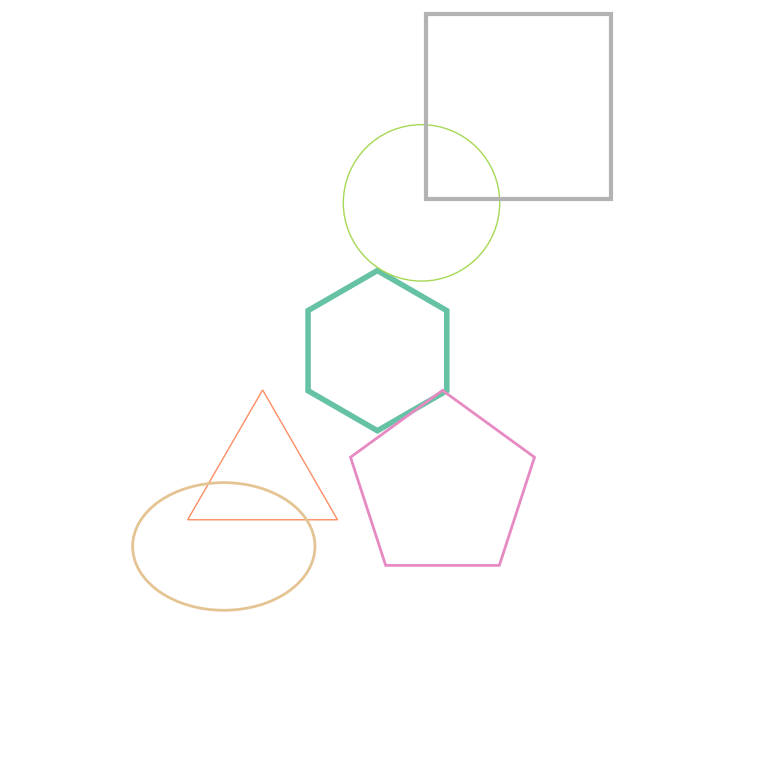[{"shape": "hexagon", "thickness": 2, "radius": 0.52, "center": [0.49, 0.545]}, {"shape": "triangle", "thickness": 0.5, "radius": 0.56, "center": [0.341, 0.381]}, {"shape": "pentagon", "thickness": 1, "radius": 0.63, "center": [0.575, 0.367]}, {"shape": "circle", "thickness": 0.5, "radius": 0.51, "center": [0.547, 0.737]}, {"shape": "oval", "thickness": 1, "radius": 0.59, "center": [0.291, 0.29]}, {"shape": "square", "thickness": 1.5, "radius": 0.6, "center": [0.673, 0.862]}]